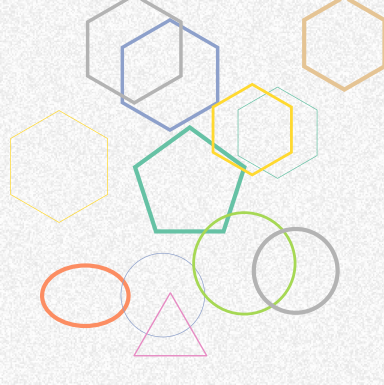[{"shape": "hexagon", "thickness": 0.5, "radius": 0.59, "center": [0.721, 0.655]}, {"shape": "pentagon", "thickness": 3, "radius": 0.75, "center": [0.493, 0.52]}, {"shape": "oval", "thickness": 3, "radius": 0.56, "center": [0.222, 0.232]}, {"shape": "circle", "thickness": 0.5, "radius": 0.54, "center": [0.423, 0.233]}, {"shape": "hexagon", "thickness": 2.5, "radius": 0.71, "center": [0.442, 0.805]}, {"shape": "triangle", "thickness": 1, "radius": 0.55, "center": [0.443, 0.131]}, {"shape": "circle", "thickness": 2, "radius": 0.66, "center": [0.635, 0.316]}, {"shape": "hexagon", "thickness": 2, "radius": 0.59, "center": [0.655, 0.663]}, {"shape": "hexagon", "thickness": 0.5, "radius": 0.73, "center": [0.153, 0.568]}, {"shape": "hexagon", "thickness": 3, "radius": 0.6, "center": [0.894, 0.888]}, {"shape": "hexagon", "thickness": 2.5, "radius": 0.7, "center": [0.349, 0.873]}, {"shape": "circle", "thickness": 3, "radius": 0.54, "center": [0.768, 0.296]}]